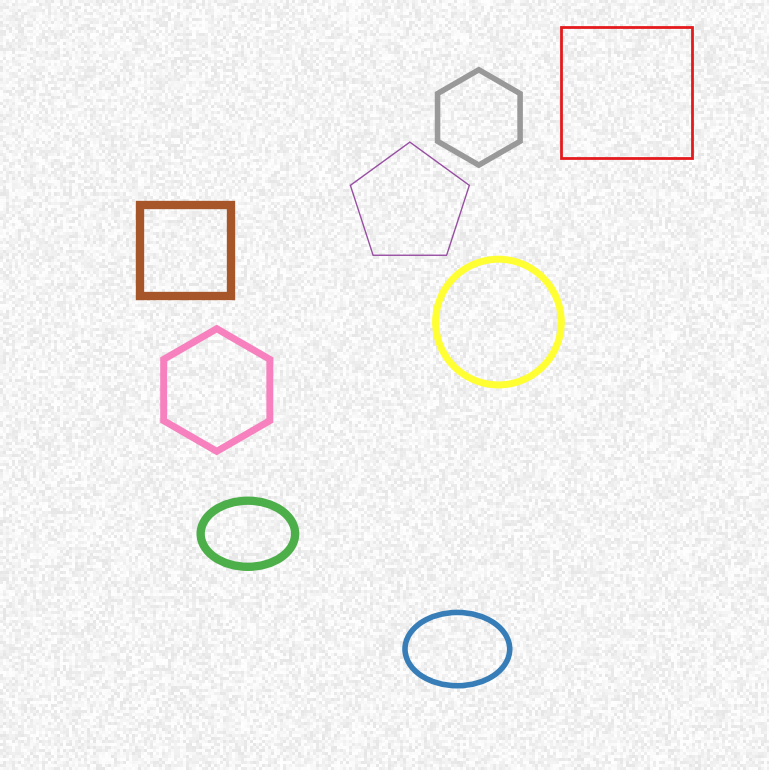[{"shape": "square", "thickness": 1, "radius": 0.43, "center": [0.813, 0.88]}, {"shape": "oval", "thickness": 2, "radius": 0.34, "center": [0.594, 0.157]}, {"shape": "oval", "thickness": 3, "radius": 0.31, "center": [0.322, 0.307]}, {"shape": "pentagon", "thickness": 0.5, "radius": 0.41, "center": [0.532, 0.734]}, {"shape": "circle", "thickness": 2.5, "radius": 0.41, "center": [0.647, 0.582]}, {"shape": "square", "thickness": 3, "radius": 0.3, "center": [0.241, 0.674]}, {"shape": "hexagon", "thickness": 2.5, "radius": 0.4, "center": [0.281, 0.493]}, {"shape": "hexagon", "thickness": 2, "radius": 0.31, "center": [0.622, 0.847]}]